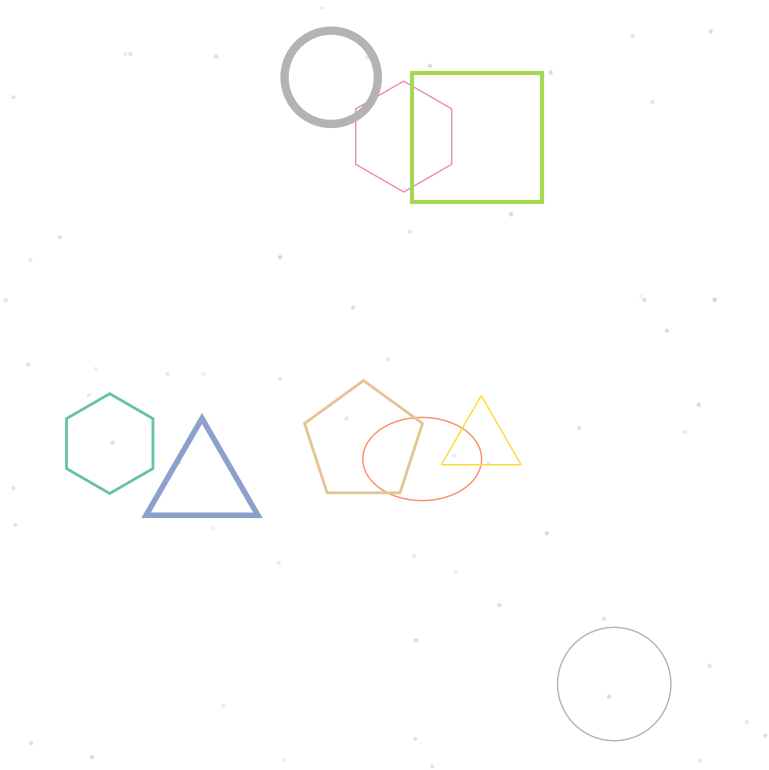[{"shape": "hexagon", "thickness": 1, "radius": 0.32, "center": [0.143, 0.424]}, {"shape": "oval", "thickness": 0.5, "radius": 0.39, "center": [0.548, 0.404]}, {"shape": "triangle", "thickness": 2, "radius": 0.42, "center": [0.262, 0.373]}, {"shape": "hexagon", "thickness": 0.5, "radius": 0.36, "center": [0.524, 0.823]}, {"shape": "square", "thickness": 1.5, "radius": 0.42, "center": [0.619, 0.822]}, {"shape": "triangle", "thickness": 0.5, "radius": 0.3, "center": [0.625, 0.426]}, {"shape": "pentagon", "thickness": 1, "radius": 0.4, "center": [0.472, 0.425]}, {"shape": "circle", "thickness": 0.5, "radius": 0.37, "center": [0.798, 0.112]}, {"shape": "circle", "thickness": 3, "radius": 0.3, "center": [0.43, 0.9]}]